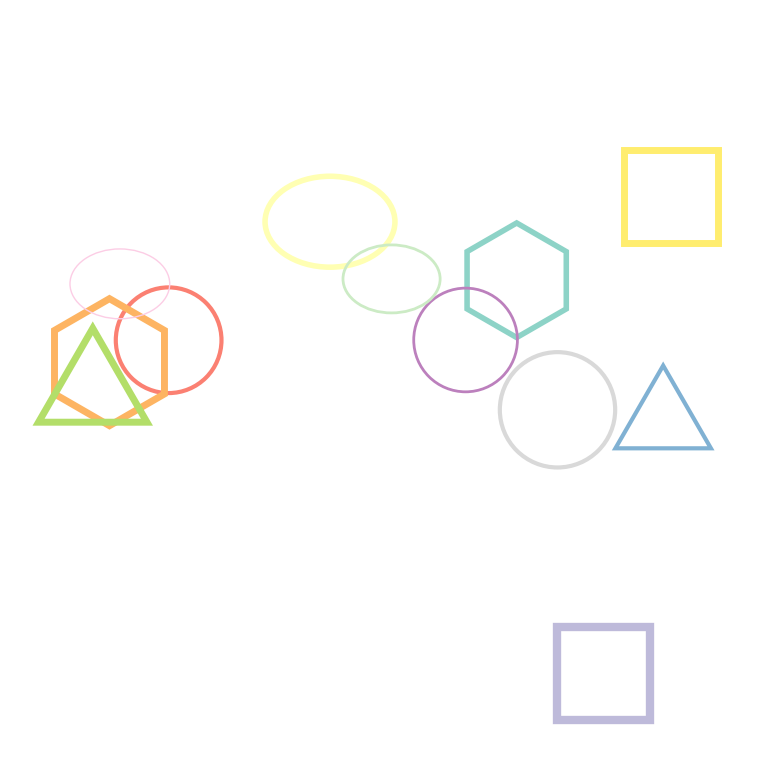[{"shape": "hexagon", "thickness": 2, "radius": 0.37, "center": [0.671, 0.636]}, {"shape": "oval", "thickness": 2, "radius": 0.42, "center": [0.429, 0.712]}, {"shape": "square", "thickness": 3, "radius": 0.3, "center": [0.784, 0.126]}, {"shape": "circle", "thickness": 1.5, "radius": 0.34, "center": [0.219, 0.558]}, {"shape": "triangle", "thickness": 1.5, "radius": 0.36, "center": [0.861, 0.454]}, {"shape": "hexagon", "thickness": 2.5, "radius": 0.41, "center": [0.142, 0.53]}, {"shape": "triangle", "thickness": 2.5, "radius": 0.41, "center": [0.12, 0.492]}, {"shape": "oval", "thickness": 0.5, "radius": 0.32, "center": [0.156, 0.631]}, {"shape": "circle", "thickness": 1.5, "radius": 0.37, "center": [0.724, 0.468]}, {"shape": "circle", "thickness": 1, "radius": 0.34, "center": [0.605, 0.558]}, {"shape": "oval", "thickness": 1, "radius": 0.32, "center": [0.509, 0.638]}, {"shape": "square", "thickness": 2.5, "radius": 0.3, "center": [0.872, 0.745]}]